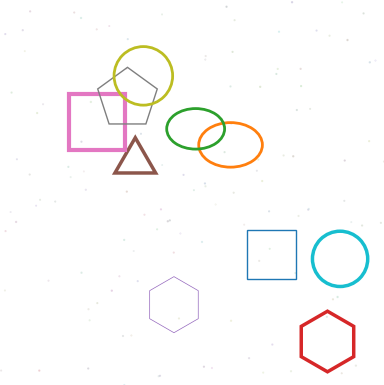[{"shape": "square", "thickness": 1, "radius": 0.32, "center": [0.705, 0.339]}, {"shape": "oval", "thickness": 2, "radius": 0.41, "center": [0.599, 0.624]}, {"shape": "oval", "thickness": 2, "radius": 0.38, "center": [0.508, 0.665]}, {"shape": "hexagon", "thickness": 2.5, "radius": 0.39, "center": [0.851, 0.113]}, {"shape": "hexagon", "thickness": 0.5, "radius": 0.36, "center": [0.452, 0.209]}, {"shape": "triangle", "thickness": 2.5, "radius": 0.31, "center": [0.351, 0.581]}, {"shape": "square", "thickness": 3, "radius": 0.37, "center": [0.252, 0.683]}, {"shape": "pentagon", "thickness": 1, "radius": 0.41, "center": [0.331, 0.744]}, {"shape": "circle", "thickness": 2, "radius": 0.38, "center": [0.372, 0.803]}, {"shape": "circle", "thickness": 2.5, "radius": 0.36, "center": [0.883, 0.328]}]